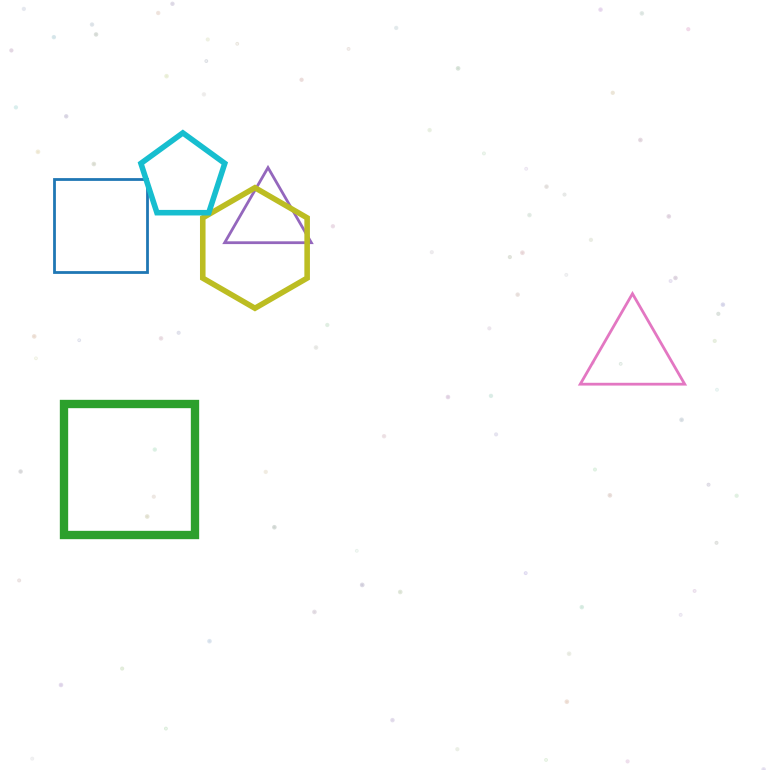[{"shape": "square", "thickness": 1, "radius": 0.3, "center": [0.13, 0.707]}, {"shape": "square", "thickness": 3, "radius": 0.43, "center": [0.168, 0.39]}, {"shape": "triangle", "thickness": 1, "radius": 0.32, "center": [0.348, 0.717]}, {"shape": "triangle", "thickness": 1, "radius": 0.39, "center": [0.821, 0.54]}, {"shape": "hexagon", "thickness": 2, "radius": 0.39, "center": [0.331, 0.678]}, {"shape": "pentagon", "thickness": 2, "radius": 0.29, "center": [0.237, 0.77]}]